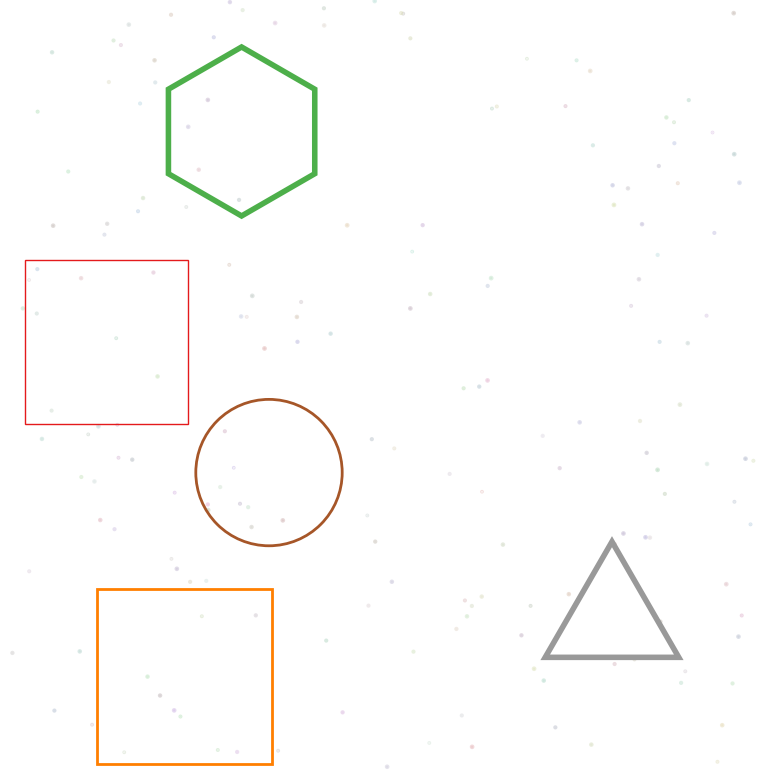[{"shape": "square", "thickness": 0.5, "radius": 0.53, "center": [0.138, 0.556]}, {"shape": "hexagon", "thickness": 2, "radius": 0.55, "center": [0.314, 0.829]}, {"shape": "square", "thickness": 1, "radius": 0.57, "center": [0.239, 0.122]}, {"shape": "circle", "thickness": 1, "radius": 0.48, "center": [0.349, 0.386]}, {"shape": "triangle", "thickness": 2, "radius": 0.5, "center": [0.795, 0.196]}]